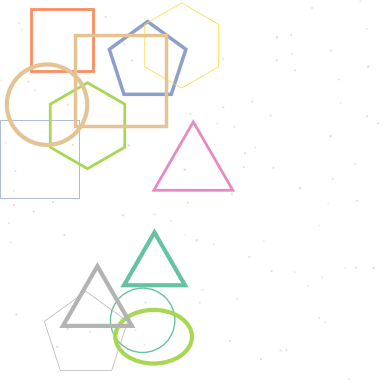[{"shape": "triangle", "thickness": 3, "radius": 0.46, "center": [0.401, 0.305]}, {"shape": "circle", "thickness": 1, "radius": 0.42, "center": [0.371, 0.168]}, {"shape": "square", "thickness": 2, "radius": 0.4, "center": [0.16, 0.895]}, {"shape": "square", "thickness": 0.5, "radius": 0.51, "center": [0.103, 0.587]}, {"shape": "pentagon", "thickness": 2.5, "radius": 0.52, "center": [0.383, 0.84]}, {"shape": "triangle", "thickness": 2, "radius": 0.59, "center": [0.502, 0.565]}, {"shape": "oval", "thickness": 3, "radius": 0.5, "center": [0.399, 0.125]}, {"shape": "hexagon", "thickness": 2, "radius": 0.56, "center": [0.227, 0.673]}, {"shape": "hexagon", "thickness": 0.5, "radius": 0.55, "center": [0.472, 0.882]}, {"shape": "square", "thickness": 2.5, "radius": 0.59, "center": [0.314, 0.792]}, {"shape": "circle", "thickness": 3, "radius": 0.52, "center": [0.122, 0.728]}, {"shape": "pentagon", "thickness": 0.5, "radius": 0.57, "center": [0.223, 0.13]}, {"shape": "triangle", "thickness": 3, "radius": 0.52, "center": [0.253, 0.205]}]